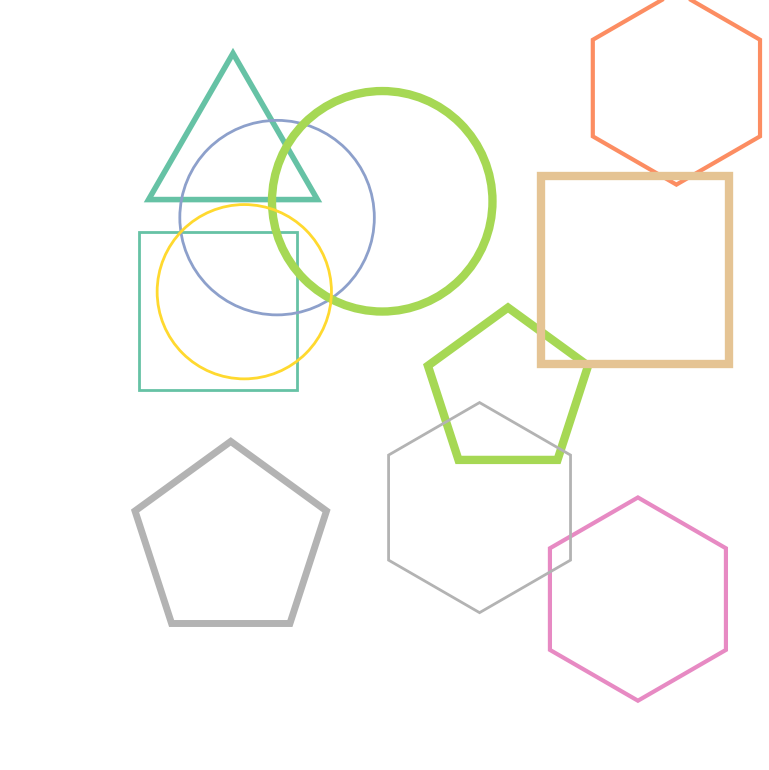[{"shape": "triangle", "thickness": 2, "radius": 0.63, "center": [0.303, 0.804]}, {"shape": "square", "thickness": 1, "radius": 0.51, "center": [0.283, 0.596]}, {"shape": "hexagon", "thickness": 1.5, "radius": 0.63, "center": [0.878, 0.886]}, {"shape": "circle", "thickness": 1, "radius": 0.63, "center": [0.36, 0.717]}, {"shape": "hexagon", "thickness": 1.5, "radius": 0.66, "center": [0.828, 0.222]}, {"shape": "circle", "thickness": 3, "radius": 0.72, "center": [0.496, 0.739]}, {"shape": "pentagon", "thickness": 3, "radius": 0.55, "center": [0.66, 0.491]}, {"shape": "circle", "thickness": 1, "radius": 0.57, "center": [0.317, 0.621]}, {"shape": "square", "thickness": 3, "radius": 0.61, "center": [0.825, 0.649]}, {"shape": "pentagon", "thickness": 2.5, "radius": 0.65, "center": [0.3, 0.296]}, {"shape": "hexagon", "thickness": 1, "radius": 0.68, "center": [0.623, 0.341]}]